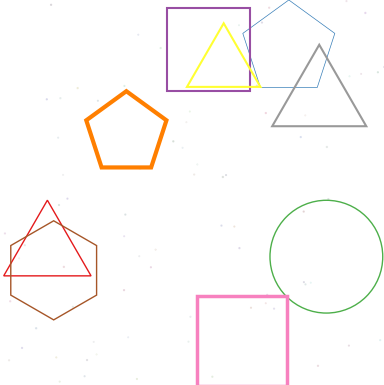[{"shape": "triangle", "thickness": 1, "radius": 0.65, "center": [0.123, 0.349]}, {"shape": "pentagon", "thickness": 0.5, "radius": 0.63, "center": [0.75, 0.874]}, {"shape": "circle", "thickness": 1, "radius": 0.73, "center": [0.848, 0.333]}, {"shape": "square", "thickness": 1.5, "radius": 0.54, "center": [0.542, 0.871]}, {"shape": "pentagon", "thickness": 3, "radius": 0.55, "center": [0.328, 0.654]}, {"shape": "triangle", "thickness": 1.5, "radius": 0.55, "center": [0.581, 0.829]}, {"shape": "hexagon", "thickness": 1, "radius": 0.64, "center": [0.139, 0.298]}, {"shape": "square", "thickness": 2.5, "radius": 0.58, "center": [0.629, 0.114]}, {"shape": "triangle", "thickness": 1.5, "radius": 0.71, "center": [0.829, 0.743]}]